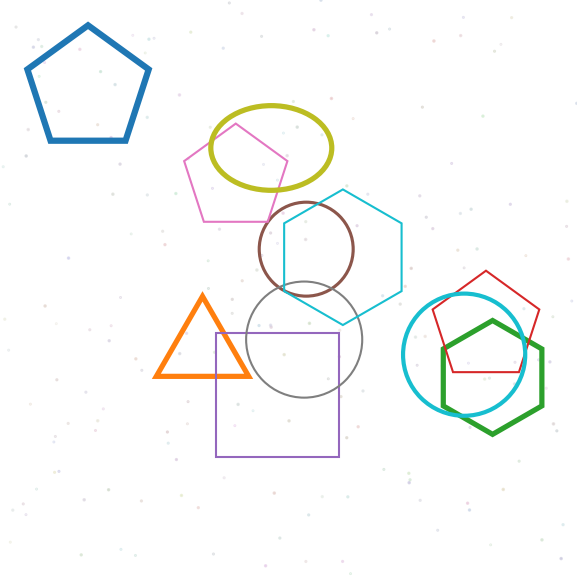[{"shape": "pentagon", "thickness": 3, "radius": 0.55, "center": [0.152, 0.845]}, {"shape": "triangle", "thickness": 2.5, "radius": 0.46, "center": [0.351, 0.394]}, {"shape": "hexagon", "thickness": 2.5, "radius": 0.49, "center": [0.853, 0.346]}, {"shape": "pentagon", "thickness": 1, "radius": 0.49, "center": [0.842, 0.433]}, {"shape": "square", "thickness": 1, "radius": 0.53, "center": [0.48, 0.315]}, {"shape": "circle", "thickness": 1.5, "radius": 0.41, "center": [0.53, 0.568]}, {"shape": "pentagon", "thickness": 1, "radius": 0.47, "center": [0.408, 0.691]}, {"shape": "circle", "thickness": 1, "radius": 0.5, "center": [0.527, 0.411]}, {"shape": "oval", "thickness": 2.5, "radius": 0.52, "center": [0.47, 0.743]}, {"shape": "hexagon", "thickness": 1, "radius": 0.59, "center": [0.594, 0.554]}, {"shape": "circle", "thickness": 2, "radius": 0.53, "center": [0.804, 0.385]}]